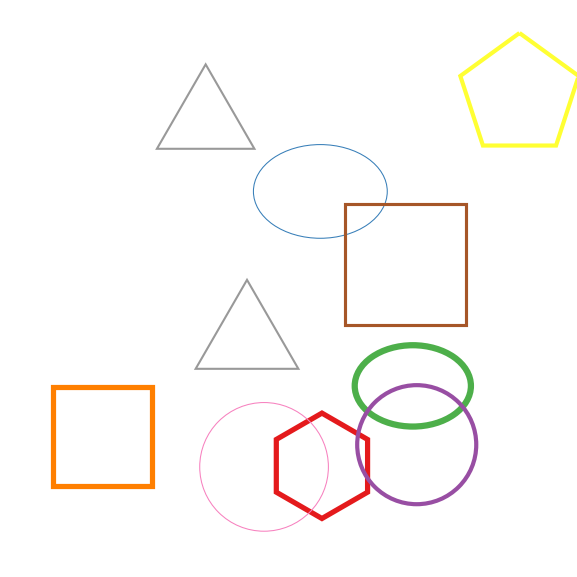[{"shape": "hexagon", "thickness": 2.5, "radius": 0.46, "center": [0.557, 0.193]}, {"shape": "oval", "thickness": 0.5, "radius": 0.58, "center": [0.555, 0.668]}, {"shape": "oval", "thickness": 3, "radius": 0.5, "center": [0.715, 0.331]}, {"shape": "circle", "thickness": 2, "radius": 0.52, "center": [0.722, 0.229]}, {"shape": "square", "thickness": 2.5, "radius": 0.43, "center": [0.178, 0.243]}, {"shape": "pentagon", "thickness": 2, "radius": 0.54, "center": [0.9, 0.834]}, {"shape": "square", "thickness": 1.5, "radius": 0.52, "center": [0.702, 0.541]}, {"shape": "circle", "thickness": 0.5, "radius": 0.56, "center": [0.457, 0.191]}, {"shape": "triangle", "thickness": 1, "radius": 0.49, "center": [0.356, 0.79]}, {"shape": "triangle", "thickness": 1, "radius": 0.51, "center": [0.428, 0.412]}]